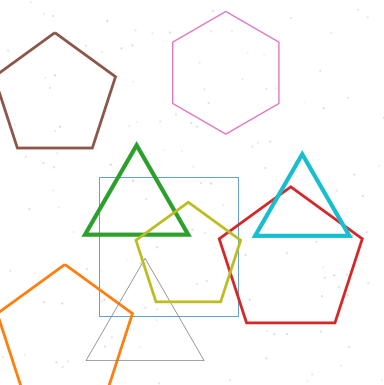[{"shape": "square", "thickness": 0.5, "radius": 0.9, "center": [0.437, 0.359]}, {"shape": "pentagon", "thickness": 2, "radius": 0.92, "center": [0.169, 0.129]}, {"shape": "triangle", "thickness": 3, "radius": 0.77, "center": [0.355, 0.468]}, {"shape": "pentagon", "thickness": 2, "radius": 0.98, "center": [0.755, 0.319]}, {"shape": "pentagon", "thickness": 2, "radius": 0.83, "center": [0.142, 0.75]}, {"shape": "hexagon", "thickness": 1, "radius": 0.8, "center": [0.587, 0.811]}, {"shape": "triangle", "thickness": 0.5, "radius": 0.89, "center": [0.377, 0.152]}, {"shape": "pentagon", "thickness": 2, "radius": 0.71, "center": [0.489, 0.332]}, {"shape": "triangle", "thickness": 3, "radius": 0.71, "center": [0.785, 0.458]}]